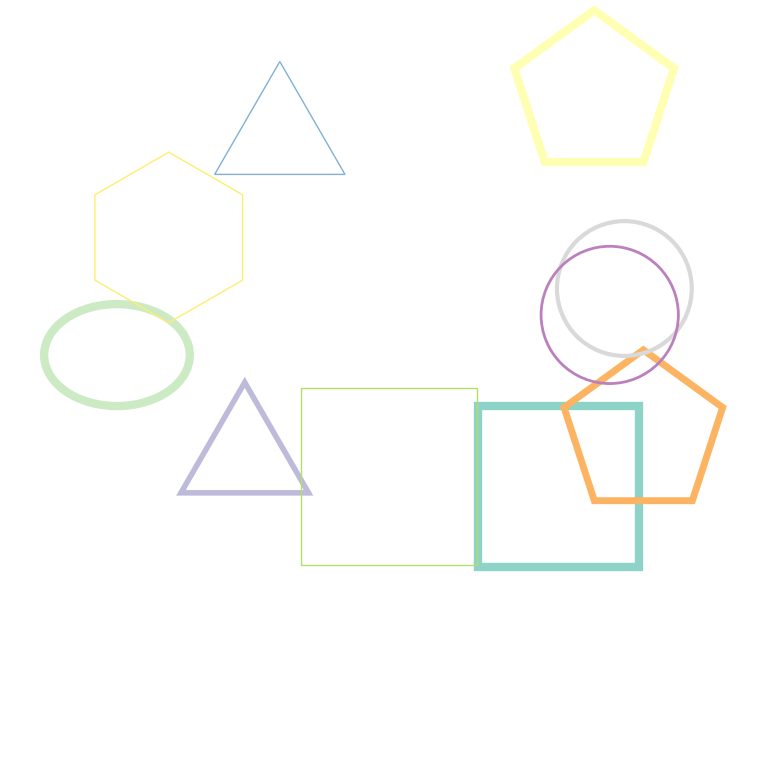[{"shape": "square", "thickness": 3, "radius": 0.52, "center": [0.725, 0.368]}, {"shape": "pentagon", "thickness": 3, "radius": 0.54, "center": [0.772, 0.878]}, {"shape": "triangle", "thickness": 2, "radius": 0.48, "center": [0.318, 0.408]}, {"shape": "triangle", "thickness": 0.5, "radius": 0.49, "center": [0.363, 0.822]}, {"shape": "pentagon", "thickness": 2.5, "radius": 0.54, "center": [0.836, 0.437]}, {"shape": "square", "thickness": 0.5, "radius": 0.57, "center": [0.505, 0.381]}, {"shape": "circle", "thickness": 1.5, "radius": 0.44, "center": [0.811, 0.625]}, {"shape": "circle", "thickness": 1, "radius": 0.45, "center": [0.792, 0.591]}, {"shape": "oval", "thickness": 3, "radius": 0.47, "center": [0.152, 0.539]}, {"shape": "hexagon", "thickness": 0.5, "radius": 0.55, "center": [0.219, 0.692]}]